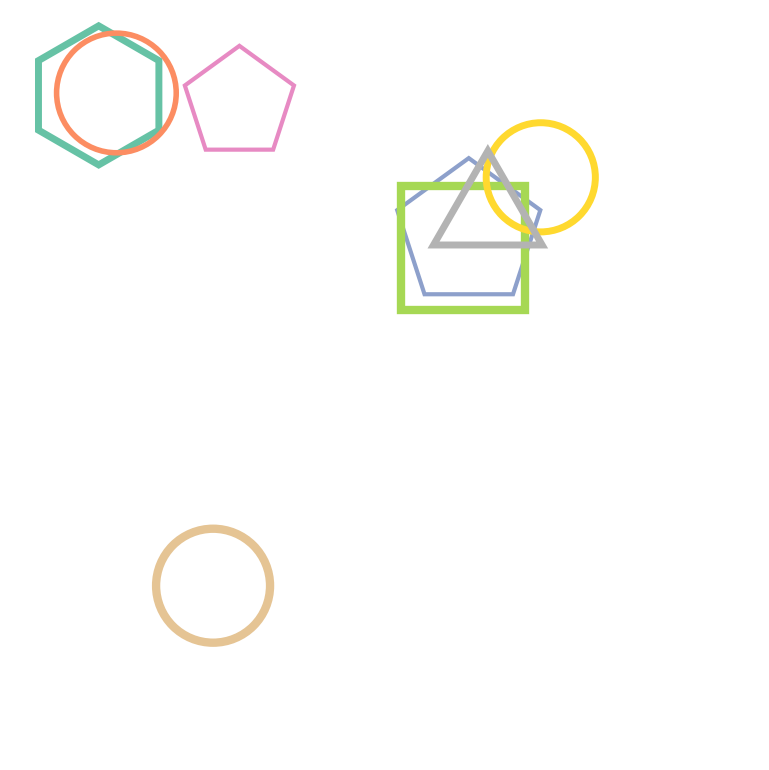[{"shape": "hexagon", "thickness": 2.5, "radius": 0.45, "center": [0.128, 0.876]}, {"shape": "circle", "thickness": 2, "radius": 0.39, "center": [0.151, 0.879]}, {"shape": "pentagon", "thickness": 1.5, "radius": 0.49, "center": [0.609, 0.697]}, {"shape": "pentagon", "thickness": 1.5, "radius": 0.37, "center": [0.311, 0.866]}, {"shape": "square", "thickness": 3, "radius": 0.4, "center": [0.601, 0.678]}, {"shape": "circle", "thickness": 2.5, "radius": 0.35, "center": [0.702, 0.77]}, {"shape": "circle", "thickness": 3, "radius": 0.37, "center": [0.277, 0.239]}, {"shape": "triangle", "thickness": 2.5, "radius": 0.41, "center": [0.634, 0.723]}]